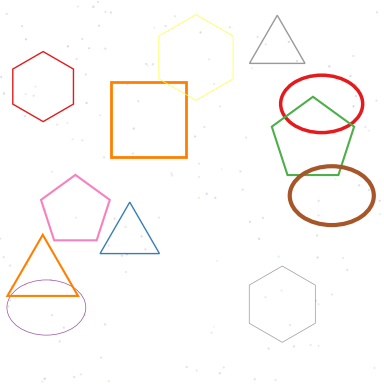[{"shape": "oval", "thickness": 2.5, "radius": 0.53, "center": [0.835, 0.73]}, {"shape": "hexagon", "thickness": 1, "radius": 0.45, "center": [0.112, 0.775]}, {"shape": "triangle", "thickness": 1, "radius": 0.45, "center": [0.337, 0.386]}, {"shape": "pentagon", "thickness": 1.5, "radius": 0.56, "center": [0.813, 0.636]}, {"shape": "oval", "thickness": 0.5, "radius": 0.51, "center": [0.12, 0.201]}, {"shape": "square", "thickness": 2, "radius": 0.49, "center": [0.386, 0.689]}, {"shape": "triangle", "thickness": 1.5, "radius": 0.53, "center": [0.111, 0.284]}, {"shape": "hexagon", "thickness": 0.5, "radius": 0.56, "center": [0.509, 0.851]}, {"shape": "oval", "thickness": 3, "radius": 0.55, "center": [0.862, 0.492]}, {"shape": "pentagon", "thickness": 1.5, "radius": 0.47, "center": [0.196, 0.452]}, {"shape": "triangle", "thickness": 1, "radius": 0.42, "center": [0.72, 0.877]}, {"shape": "hexagon", "thickness": 0.5, "radius": 0.5, "center": [0.733, 0.21]}]